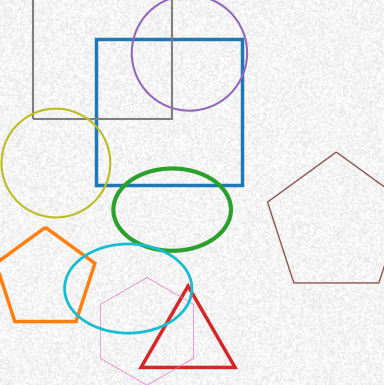[{"shape": "square", "thickness": 2.5, "radius": 0.95, "center": [0.44, 0.709]}, {"shape": "pentagon", "thickness": 2.5, "radius": 0.68, "center": [0.118, 0.274]}, {"shape": "oval", "thickness": 3, "radius": 0.76, "center": [0.447, 0.455]}, {"shape": "triangle", "thickness": 2.5, "radius": 0.71, "center": [0.489, 0.116]}, {"shape": "circle", "thickness": 1.5, "radius": 0.75, "center": [0.492, 0.862]}, {"shape": "pentagon", "thickness": 1, "radius": 0.94, "center": [0.874, 0.417]}, {"shape": "hexagon", "thickness": 0.5, "radius": 0.7, "center": [0.382, 0.139]}, {"shape": "square", "thickness": 1.5, "radius": 0.9, "center": [0.266, 0.871]}, {"shape": "circle", "thickness": 1.5, "radius": 0.71, "center": [0.145, 0.577]}, {"shape": "oval", "thickness": 2, "radius": 0.83, "center": [0.333, 0.251]}]